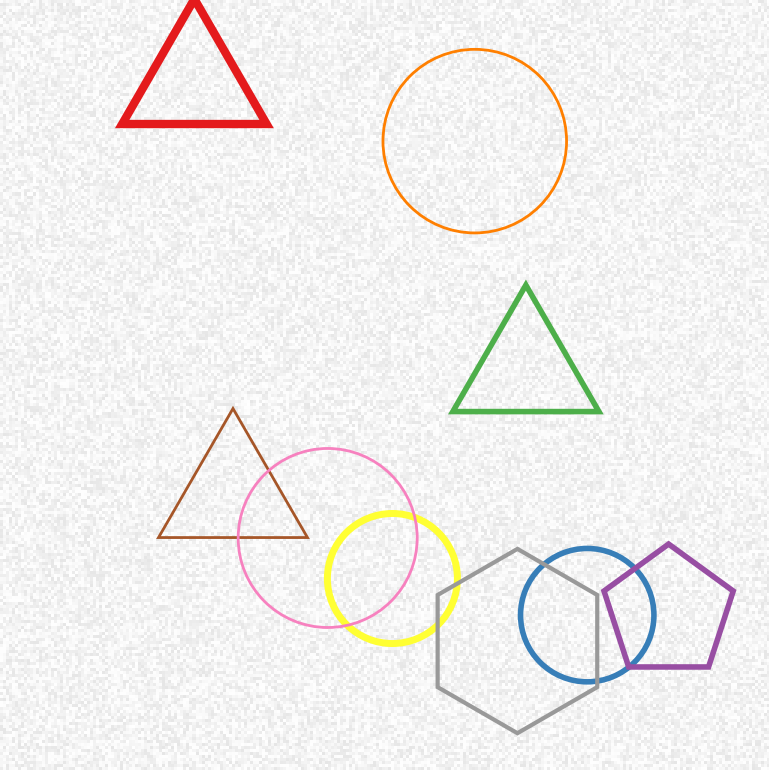[{"shape": "triangle", "thickness": 3, "radius": 0.54, "center": [0.252, 0.893]}, {"shape": "circle", "thickness": 2, "radius": 0.43, "center": [0.763, 0.201]}, {"shape": "triangle", "thickness": 2, "radius": 0.55, "center": [0.683, 0.52]}, {"shape": "pentagon", "thickness": 2, "radius": 0.44, "center": [0.868, 0.205]}, {"shape": "circle", "thickness": 1, "radius": 0.6, "center": [0.617, 0.817]}, {"shape": "circle", "thickness": 2.5, "radius": 0.42, "center": [0.51, 0.249]}, {"shape": "triangle", "thickness": 1, "radius": 0.56, "center": [0.303, 0.358]}, {"shape": "circle", "thickness": 1, "radius": 0.58, "center": [0.426, 0.301]}, {"shape": "hexagon", "thickness": 1.5, "radius": 0.6, "center": [0.672, 0.167]}]